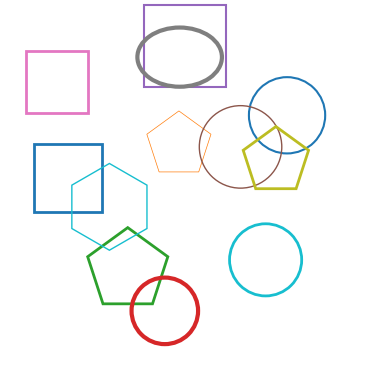[{"shape": "square", "thickness": 2, "radius": 0.44, "center": [0.176, 0.537]}, {"shape": "circle", "thickness": 1.5, "radius": 0.5, "center": [0.746, 0.701]}, {"shape": "pentagon", "thickness": 0.5, "radius": 0.44, "center": [0.465, 0.624]}, {"shape": "pentagon", "thickness": 2, "radius": 0.55, "center": [0.332, 0.299]}, {"shape": "circle", "thickness": 3, "radius": 0.43, "center": [0.428, 0.193]}, {"shape": "square", "thickness": 1.5, "radius": 0.53, "center": [0.48, 0.88]}, {"shape": "circle", "thickness": 1, "radius": 0.54, "center": [0.625, 0.618]}, {"shape": "square", "thickness": 2, "radius": 0.4, "center": [0.148, 0.786]}, {"shape": "oval", "thickness": 3, "radius": 0.55, "center": [0.467, 0.852]}, {"shape": "pentagon", "thickness": 2, "radius": 0.45, "center": [0.717, 0.582]}, {"shape": "circle", "thickness": 2, "radius": 0.47, "center": [0.69, 0.325]}, {"shape": "hexagon", "thickness": 1, "radius": 0.56, "center": [0.284, 0.463]}]